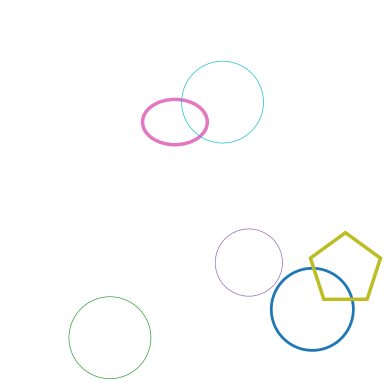[{"shape": "circle", "thickness": 2, "radius": 0.53, "center": [0.811, 0.197]}, {"shape": "circle", "thickness": 0.5, "radius": 0.53, "center": [0.285, 0.123]}, {"shape": "circle", "thickness": 0.5, "radius": 0.44, "center": [0.646, 0.318]}, {"shape": "oval", "thickness": 2.5, "radius": 0.42, "center": [0.454, 0.683]}, {"shape": "pentagon", "thickness": 2.5, "radius": 0.48, "center": [0.897, 0.3]}, {"shape": "circle", "thickness": 0.5, "radius": 0.53, "center": [0.578, 0.735]}]